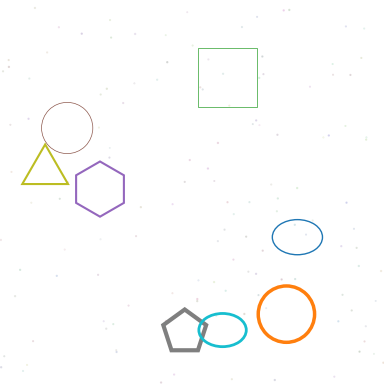[{"shape": "oval", "thickness": 1, "radius": 0.33, "center": [0.772, 0.384]}, {"shape": "circle", "thickness": 2.5, "radius": 0.37, "center": [0.744, 0.184]}, {"shape": "square", "thickness": 0.5, "radius": 0.38, "center": [0.591, 0.798]}, {"shape": "hexagon", "thickness": 1.5, "radius": 0.36, "center": [0.26, 0.509]}, {"shape": "circle", "thickness": 0.5, "radius": 0.33, "center": [0.174, 0.668]}, {"shape": "pentagon", "thickness": 3, "radius": 0.29, "center": [0.48, 0.138]}, {"shape": "triangle", "thickness": 1.5, "radius": 0.34, "center": [0.117, 0.556]}, {"shape": "oval", "thickness": 2, "radius": 0.31, "center": [0.578, 0.143]}]